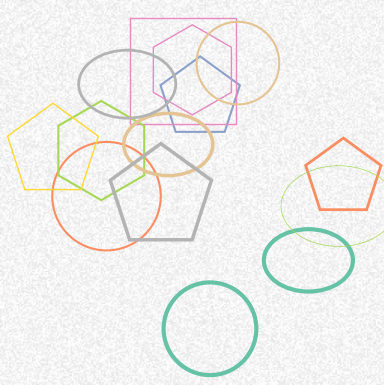[{"shape": "circle", "thickness": 3, "radius": 0.6, "center": [0.545, 0.146]}, {"shape": "oval", "thickness": 3, "radius": 0.58, "center": [0.801, 0.324]}, {"shape": "circle", "thickness": 1.5, "radius": 0.7, "center": [0.277, 0.49]}, {"shape": "pentagon", "thickness": 2, "radius": 0.51, "center": [0.892, 0.539]}, {"shape": "pentagon", "thickness": 1.5, "radius": 0.54, "center": [0.52, 0.745]}, {"shape": "square", "thickness": 1, "radius": 0.69, "center": [0.474, 0.817]}, {"shape": "hexagon", "thickness": 1, "radius": 0.59, "center": [0.5, 0.819]}, {"shape": "hexagon", "thickness": 1.5, "radius": 0.64, "center": [0.263, 0.609]}, {"shape": "oval", "thickness": 0.5, "radius": 0.75, "center": [0.88, 0.465]}, {"shape": "pentagon", "thickness": 1, "radius": 0.62, "center": [0.137, 0.608]}, {"shape": "circle", "thickness": 1.5, "radius": 0.54, "center": [0.618, 0.836]}, {"shape": "oval", "thickness": 2.5, "radius": 0.58, "center": [0.437, 0.625]}, {"shape": "pentagon", "thickness": 2.5, "radius": 0.69, "center": [0.418, 0.489]}, {"shape": "oval", "thickness": 2, "radius": 0.63, "center": [0.33, 0.781]}]